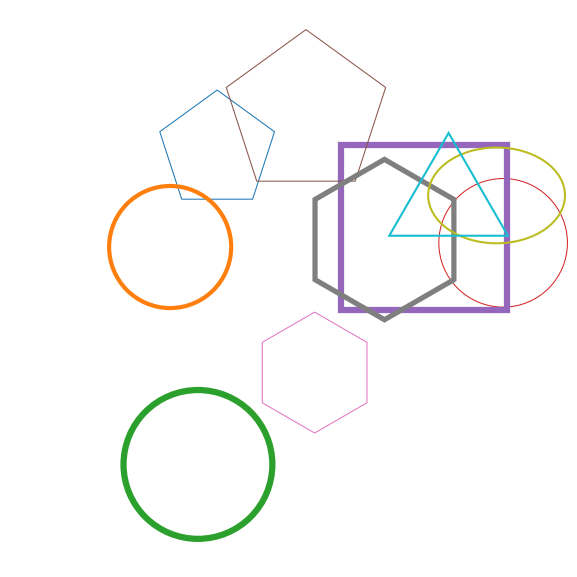[{"shape": "pentagon", "thickness": 0.5, "radius": 0.52, "center": [0.376, 0.739]}, {"shape": "circle", "thickness": 2, "radius": 0.53, "center": [0.295, 0.571]}, {"shape": "circle", "thickness": 3, "radius": 0.64, "center": [0.343, 0.195]}, {"shape": "circle", "thickness": 0.5, "radius": 0.56, "center": [0.871, 0.579]}, {"shape": "square", "thickness": 3, "radius": 0.72, "center": [0.734, 0.605]}, {"shape": "pentagon", "thickness": 0.5, "radius": 0.73, "center": [0.53, 0.803]}, {"shape": "hexagon", "thickness": 0.5, "radius": 0.52, "center": [0.545, 0.354]}, {"shape": "hexagon", "thickness": 2.5, "radius": 0.69, "center": [0.666, 0.584]}, {"shape": "oval", "thickness": 1, "radius": 0.59, "center": [0.86, 0.661]}, {"shape": "triangle", "thickness": 1, "radius": 0.59, "center": [0.777, 0.65]}]